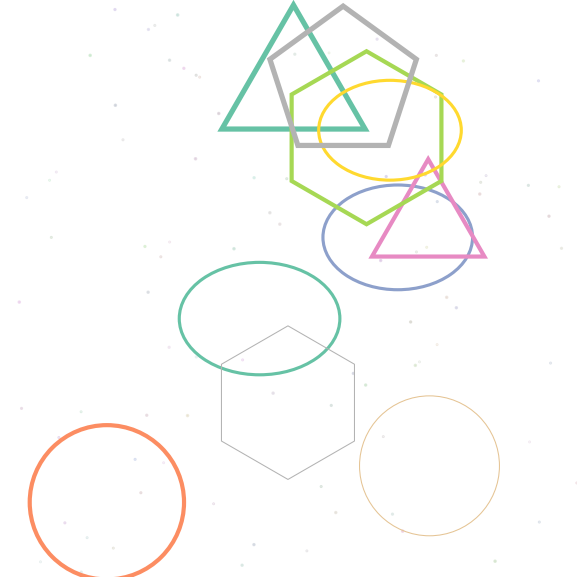[{"shape": "oval", "thickness": 1.5, "radius": 0.7, "center": [0.449, 0.447]}, {"shape": "triangle", "thickness": 2.5, "radius": 0.72, "center": [0.508, 0.847]}, {"shape": "circle", "thickness": 2, "radius": 0.67, "center": [0.185, 0.129]}, {"shape": "oval", "thickness": 1.5, "radius": 0.65, "center": [0.689, 0.588]}, {"shape": "triangle", "thickness": 2, "radius": 0.56, "center": [0.741, 0.611]}, {"shape": "hexagon", "thickness": 2, "radius": 0.75, "center": [0.635, 0.761]}, {"shape": "oval", "thickness": 1.5, "radius": 0.62, "center": [0.675, 0.774]}, {"shape": "circle", "thickness": 0.5, "radius": 0.61, "center": [0.744, 0.193]}, {"shape": "pentagon", "thickness": 2.5, "radius": 0.67, "center": [0.594, 0.855]}, {"shape": "hexagon", "thickness": 0.5, "radius": 0.66, "center": [0.499, 0.302]}]